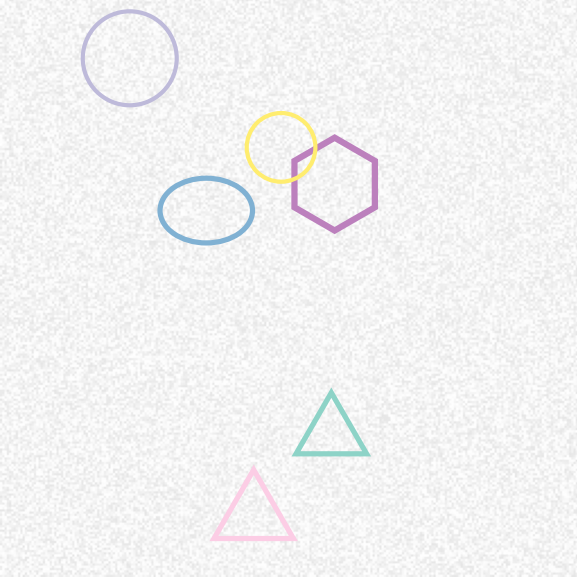[{"shape": "triangle", "thickness": 2.5, "radius": 0.35, "center": [0.574, 0.249]}, {"shape": "circle", "thickness": 2, "radius": 0.41, "center": [0.225, 0.898]}, {"shape": "oval", "thickness": 2.5, "radius": 0.4, "center": [0.357, 0.635]}, {"shape": "triangle", "thickness": 2.5, "radius": 0.4, "center": [0.439, 0.106]}, {"shape": "hexagon", "thickness": 3, "radius": 0.4, "center": [0.58, 0.68]}, {"shape": "circle", "thickness": 2, "radius": 0.3, "center": [0.487, 0.744]}]